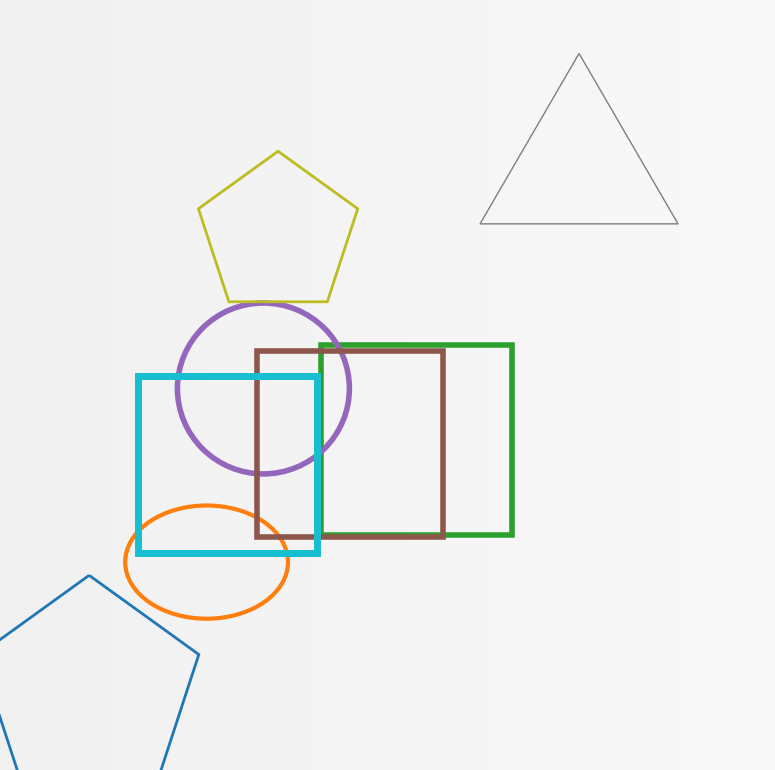[{"shape": "pentagon", "thickness": 1, "radius": 0.74, "center": [0.115, 0.104]}, {"shape": "oval", "thickness": 1.5, "radius": 0.53, "center": [0.267, 0.27]}, {"shape": "square", "thickness": 2, "radius": 0.62, "center": [0.538, 0.429]}, {"shape": "circle", "thickness": 2, "radius": 0.55, "center": [0.34, 0.496]}, {"shape": "square", "thickness": 2, "radius": 0.6, "center": [0.451, 0.423]}, {"shape": "triangle", "thickness": 0.5, "radius": 0.74, "center": [0.747, 0.783]}, {"shape": "pentagon", "thickness": 1, "radius": 0.54, "center": [0.359, 0.696]}, {"shape": "square", "thickness": 2.5, "radius": 0.58, "center": [0.293, 0.397]}]